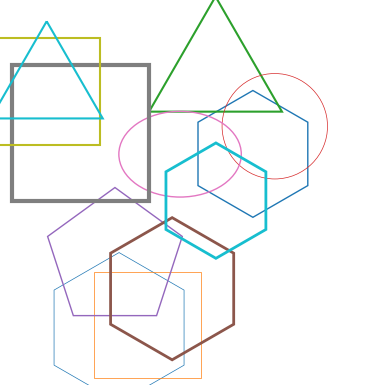[{"shape": "hexagon", "thickness": 1, "radius": 0.82, "center": [0.657, 0.6]}, {"shape": "hexagon", "thickness": 0.5, "radius": 0.97, "center": [0.309, 0.149]}, {"shape": "square", "thickness": 0.5, "radius": 0.69, "center": [0.384, 0.156]}, {"shape": "triangle", "thickness": 1.5, "radius": 1.0, "center": [0.56, 0.81]}, {"shape": "circle", "thickness": 0.5, "radius": 0.68, "center": [0.714, 0.672]}, {"shape": "pentagon", "thickness": 1, "radius": 0.92, "center": [0.299, 0.329]}, {"shape": "hexagon", "thickness": 2, "radius": 0.92, "center": [0.447, 0.25]}, {"shape": "oval", "thickness": 1, "radius": 0.8, "center": [0.468, 0.599]}, {"shape": "square", "thickness": 3, "radius": 0.89, "center": [0.209, 0.655]}, {"shape": "square", "thickness": 1.5, "radius": 0.7, "center": [0.12, 0.761]}, {"shape": "hexagon", "thickness": 2, "radius": 0.75, "center": [0.561, 0.479]}, {"shape": "triangle", "thickness": 1.5, "radius": 0.84, "center": [0.121, 0.776]}]